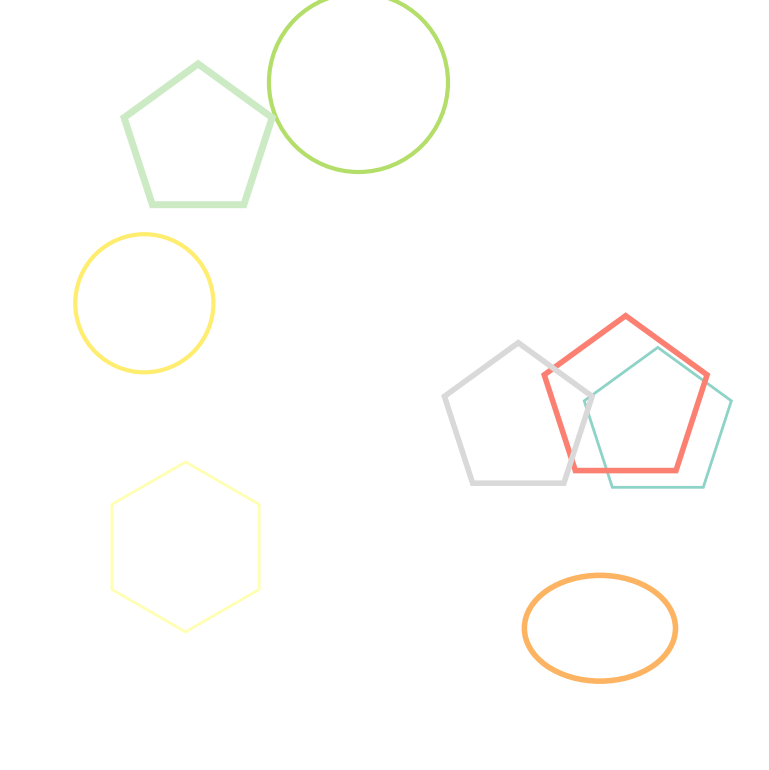[{"shape": "pentagon", "thickness": 1, "radius": 0.5, "center": [0.854, 0.448]}, {"shape": "hexagon", "thickness": 1, "radius": 0.55, "center": [0.241, 0.29]}, {"shape": "pentagon", "thickness": 2, "radius": 0.56, "center": [0.813, 0.479]}, {"shape": "oval", "thickness": 2, "radius": 0.49, "center": [0.779, 0.184]}, {"shape": "circle", "thickness": 1.5, "radius": 0.58, "center": [0.466, 0.893]}, {"shape": "pentagon", "thickness": 2, "radius": 0.5, "center": [0.673, 0.454]}, {"shape": "pentagon", "thickness": 2.5, "radius": 0.51, "center": [0.257, 0.816]}, {"shape": "circle", "thickness": 1.5, "radius": 0.45, "center": [0.187, 0.606]}]